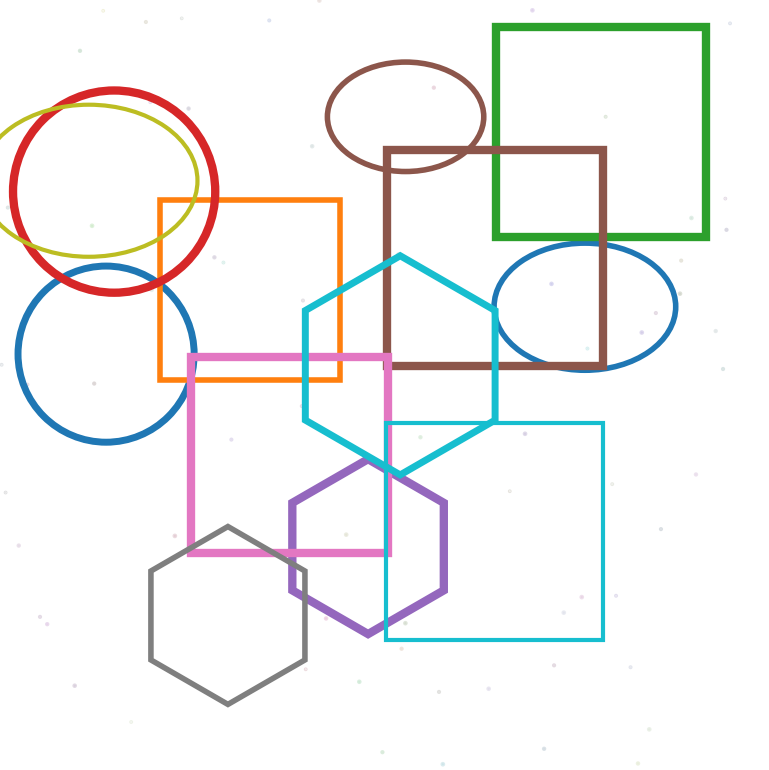[{"shape": "circle", "thickness": 2.5, "radius": 0.57, "center": [0.138, 0.54]}, {"shape": "oval", "thickness": 2, "radius": 0.59, "center": [0.76, 0.602]}, {"shape": "square", "thickness": 2, "radius": 0.58, "center": [0.324, 0.624]}, {"shape": "square", "thickness": 3, "radius": 0.68, "center": [0.781, 0.828]}, {"shape": "circle", "thickness": 3, "radius": 0.66, "center": [0.148, 0.751]}, {"shape": "hexagon", "thickness": 3, "radius": 0.57, "center": [0.478, 0.29]}, {"shape": "square", "thickness": 3, "radius": 0.7, "center": [0.643, 0.665]}, {"shape": "oval", "thickness": 2, "radius": 0.51, "center": [0.527, 0.848]}, {"shape": "square", "thickness": 3, "radius": 0.64, "center": [0.376, 0.409]}, {"shape": "hexagon", "thickness": 2, "radius": 0.58, "center": [0.296, 0.201]}, {"shape": "oval", "thickness": 1.5, "radius": 0.71, "center": [0.115, 0.765]}, {"shape": "hexagon", "thickness": 2.5, "radius": 0.71, "center": [0.52, 0.526]}, {"shape": "square", "thickness": 1.5, "radius": 0.7, "center": [0.642, 0.31]}]